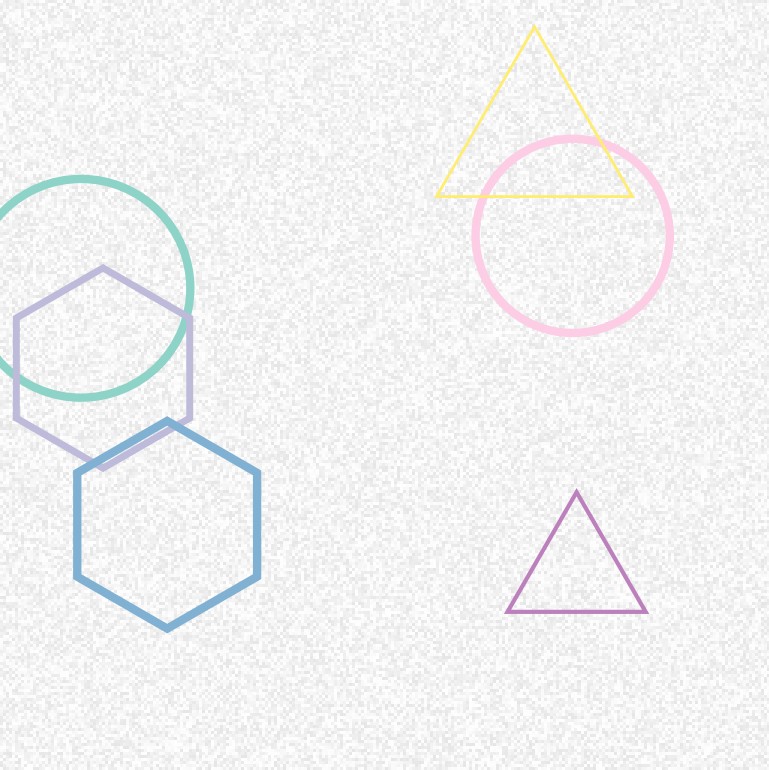[{"shape": "circle", "thickness": 3, "radius": 0.71, "center": [0.105, 0.626]}, {"shape": "hexagon", "thickness": 2.5, "radius": 0.65, "center": [0.134, 0.522]}, {"shape": "hexagon", "thickness": 3, "radius": 0.67, "center": [0.217, 0.318]}, {"shape": "circle", "thickness": 3, "radius": 0.63, "center": [0.744, 0.694]}, {"shape": "triangle", "thickness": 1.5, "radius": 0.52, "center": [0.749, 0.257]}, {"shape": "triangle", "thickness": 1, "radius": 0.73, "center": [0.694, 0.818]}]